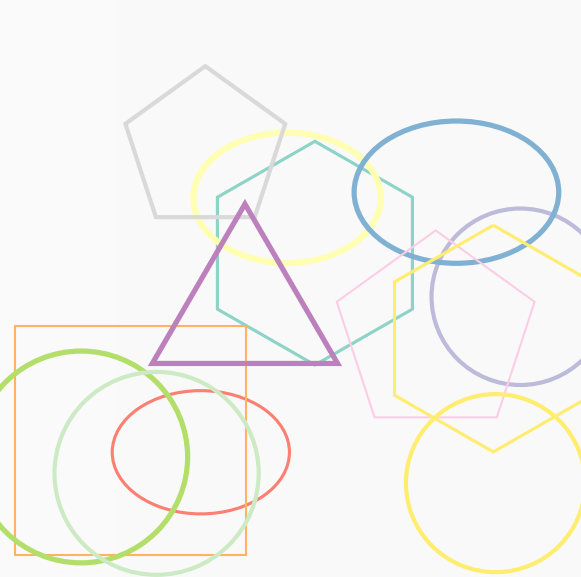[{"shape": "hexagon", "thickness": 1.5, "radius": 0.97, "center": [0.542, 0.561]}, {"shape": "oval", "thickness": 3, "radius": 0.81, "center": [0.494, 0.657]}, {"shape": "circle", "thickness": 2, "radius": 0.76, "center": [0.895, 0.485]}, {"shape": "oval", "thickness": 1.5, "radius": 0.76, "center": [0.346, 0.216]}, {"shape": "oval", "thickness": 2.5, "radius": 0.88, "center": [0.785, 0.666]}, {"shape": "square", "thickness": 1, "radius": 0.99, "center": [0.225, 0.236]}, {"shape": "circle", "thickness": 2.5, "radius": 0.92, "center": [0.139, 0.208]}, {"shape": "pentagon", "thickness": 1, "radius": 0.89, "center": [0.75, 0.421]}, {"shape": "pentagon", "thickness": 2, "radius": 0.72, "center": [0.353, 0.74]}, {"shape": "triangle", "thickness": 2.5, "radius": 0.92, "center": [0.421, 0.462]}, {"shape": "circle", "thickness": 2, "radius": 0.88, "center": [0.269, 0.179]}, {"shape": "hexagon", "thickness": 1.5, "radius": 0.98, "center": [0.849, 0.413]}, {"shape": "circle", "thickness": 2, "radius": 0.77, "center": [0.853, 0.163]}]